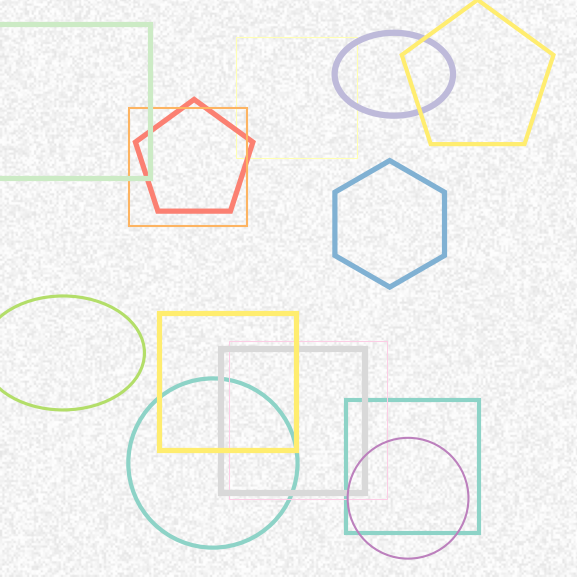[{"shape": "square", "thickness": 2, "radius": 0.58, "center": [0.715, 0.192]}, {"shape": "circle", "thickness": 2, "radius": 0.73, "center": [0.369, 0.197]}, {"shape": "square", "thickness": 0.5, "radius": 0.52, "center": [0.514, 0.83]}, {"shape": "oval", "thickness": 3, "radius": 0.51, "center": [0.682, 0.871]}, {"shape": "pentagon", "thickness": 2.5, "radius": 0.53, "center": [0.336, 0.72]}, {"shape": "hexagon", "thickness": 2.5, "radius": 0.55, "center": [0.675, 0.612]}, {"shape": "square", "thickness": 1, "radius": 0.51, "center": [0.325, 0.709]}, {"shape": "oval", "thickness": 1.5, "radius": 0.7, "center": [0.109, 0.388]}, {"shape": "square", "thickness": 0.5, "radius": 0.68, "center": [0.533, 0.272]}, {"shape": "square", "thickness": 3, "radius": 0.62, "center": [0.508, 0.27]}, {"shape": "circle", "thickness": 1, "radius": 0.52, "center": [0.707, 0.136]}, {"shape": "square", "thickness": 2.5, "radius": 0.67, "center": [0.126, 0.824]}, {"shape": "square", "thickness": 2.5, "radius": 0.59, "center": [0.394, 0.339]}, {"shape": "pentagon", "thickness": 2, "radius": 0.69, "center": [0.827, 0.861]}]